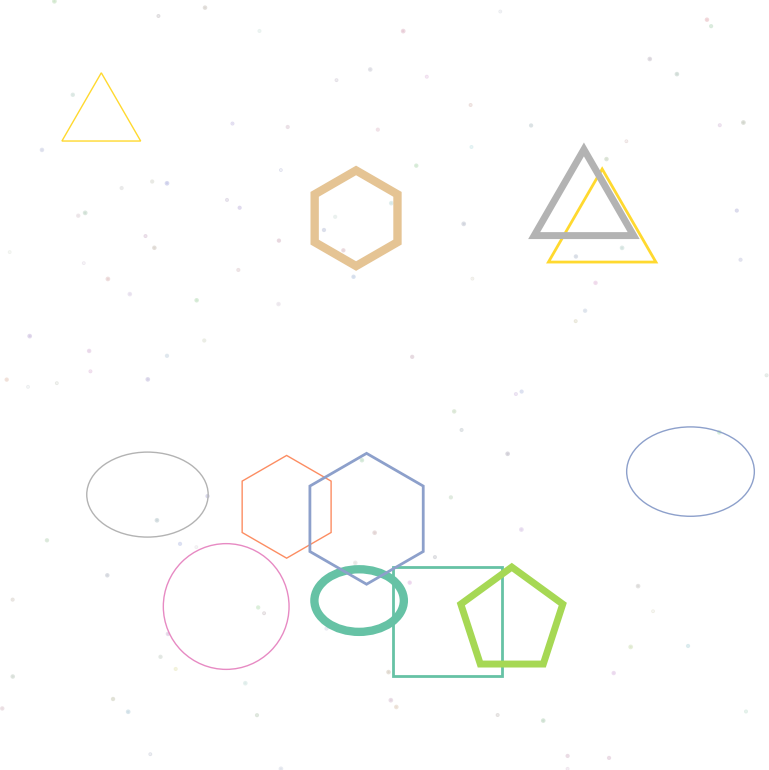[{"shape": "square", "thickness": 1, "radius": 0.35, "center": [0.581, 0.193]}, {"shape": "oval", "thickness": 3, "radius": 0.29, "center": [0.466, 0.22]}, {"shape": "hexagon", "thickness": 0.5, "radius": 0.33, "center": [0.372, 0.342]}, {"shape": "hexagon", "thickness": 1, "radius": 0.42, "center": [0.476, 0.326]}, {"shape": "oval", "thickness": 0.5, "radius": 0.41, "center": [0.897, 0.388]}, {"shape": "circle", "thickness": 0.5, "radius": 0.41, "center": [0.294, 0.212]}, {"shape": "pentagon", "thickness": 2.5, "radius": 0.35, "center": [0.665, 0.194]}, {"shape": "triangle", "thickness": 0.5, "radius": 0.3, "center": [0.132, 0.846]}, {"shape": "triangle", "thickness": 1, "radius": 0.4, "center": [0.782, 0.7]}, {"shape": "hexagon", "thickness": 3, "radius": 0.31, "center": [0.462, 0.717]}, {"shape": "triangle", "thickness": 2.5, "radius": 0.37, "center": [0.758, 0.731]}, {"shape": "oval", "thickness": 0.5, "radius": 0.39, "center": [0.191, 0.358]}]